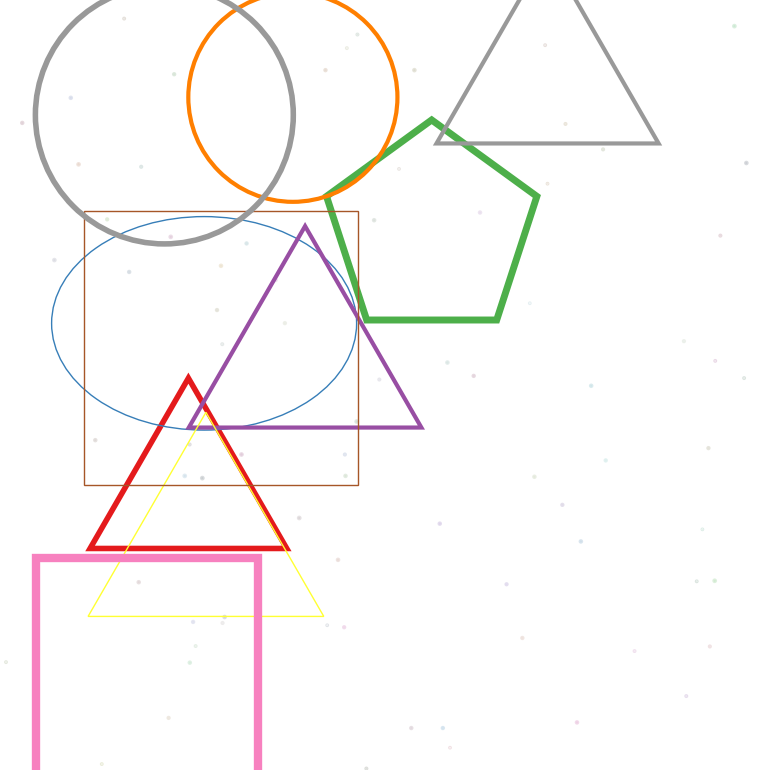[{"shape": "triangle", "thickness": 2, "radius": 0.74, "center": [0.245, 0.361]}, {"shape": "oval", "thickness": 0.5, "radius": 0.99, "center": [0.265, 0.58]}, {"shape": "pentagon", "thickness": 2.5, "radius": 0.72, "center": [0.561, 0.701]}, {"shape": "triangle", "thickness": 1.5, "radius": 0.87, "center": [0.396, 0.532]}, {"shape": "circle", "thickness": 1.5, "radius": 0.68, "center": [0.38, 0.874]}, {"shape": "triangle", "thickness": 0.5, "radius": 0.88, "center": [0.267, 0.288]}, {"shape": "square", "thickness": 0.5, "radius": 0.89, "center": [0.287, 0.548]}, {"shape": "square", "thickness": 3, "radius": 0.72, "center": [0.191, 0.132]}, {"shape": "circle", "thickness": 2, "radius": 0.84, "center": [0.213, 0.851]}, {"shape": "triangle", "thickness": 1.5, "radius": 0.83, "center": [0.711, 0.897]}]